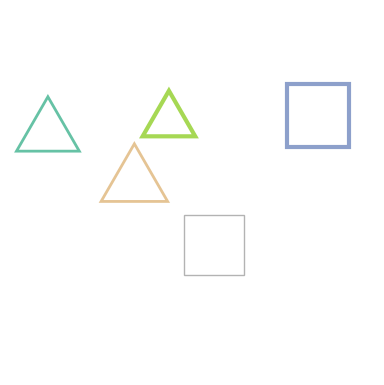[{"shape": "triangle", "thickness": 2, "radius": 0.47, "center": [0.124, 0.654]}, {"shape": "square", "thickness": 3, "radius": 0.41, "center": [0.826, 0.699]}, {"shape": "triangle", "thickness": 3, "radius": 0.39, "center": [0.439, 0.685]}, {"shape": "triangle", "thickness": 2, "radius": 0.5, "center": [0.349, 0.527]}, {"shape": "square", "thickness": 1, "radius": 0.39, "center": [0.556, 0.364]}]